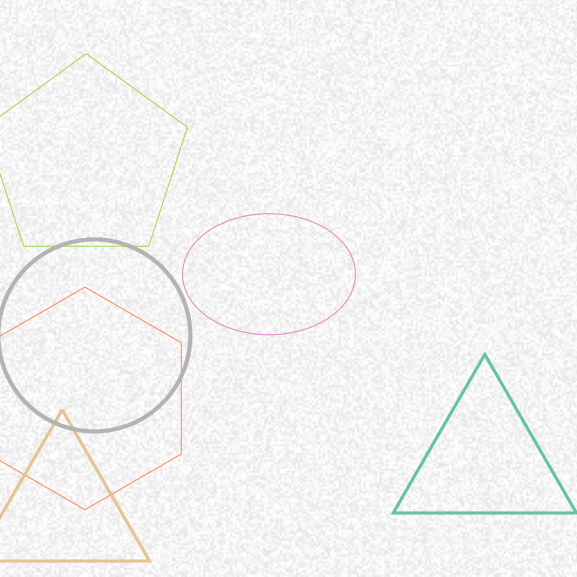[{"shape": "triangle", "thickness": 1.5, "radius": 0.92, "center": [0.839, 0.202]}, {"shape": "hexagon", "thickness": 0.5, "radius": 0.96, "center": [0.147, 0.309]}, {"shape": "oval", "thickness": 0.5, "radius": 0.75, "center": [0.466, 0.524]}, {"shape": "pentagon", "thickness": 0.5, "radius": 0.92, "center": [0.149, 0.722]}, {"shape": "triangle", "thickness": 1.5, "radius": 0.87, "center": [0.108, 0.115]}, {"shape": "circle", "thickness": 2, "radius": 0.83, "center": [0.163, 0.418]}]